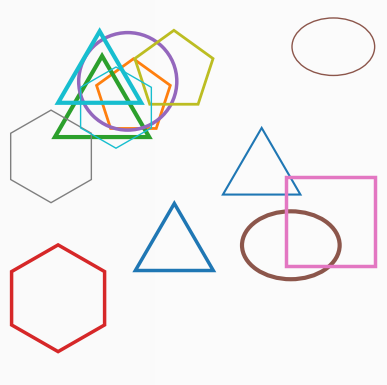[{"shape": "triangle", "thickness": 2.5, "radius": 0.58, "center": [0.45, 0.355]}, {"shape": "triangle", "thickness": 1.5, "radius": 0.58, "center": [0.675, 0.552]}, {"shape": "pentagon", "thickness": 2, "radius": 0.5, "center": [0.344, 0.747]}, {"shape": "triangle", "thickness": 3, "radius": 0.7, "center": [0.263, 0.714]}, {"shape": "hexagon", "thickness": 2.5, "radius": 0.69, "center": [0.15, 0.225]}, {"shape": "circle", "thickness": 2.5, "radius": 0.63, "center": [0.33, 0.789]}, {"shape": "oval", "thickness": 1, "radius": 0.53, "center": [0.86, 0.879]}, {"shape": "oval", "thickness": 3, "radius": 0.63, "center": [0.751, 0.363]}, {"shape": "square", "thickness": 2.5, "radius": 0.58, "center": [0.853, 0.424]}, {"shape": "hexagon", "thickness": 1, "radius": 0.6, "center": [0.132, 0.594]}, {"shape": "pentagon", "thickness": 2, "radius": 0.53, "center": [0.449, 0.815]}, {"shape": "hexagon", "thickness": 1, "radius": 0.53, "center": [0.299, 0.72]}, {"shape": "triangle", "thickness": 3, "radius": 0.62, "center": [0.257, 0.795]}]